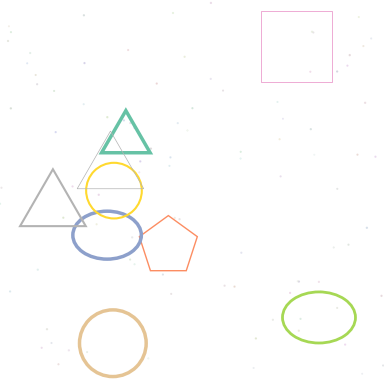[{"shape": "triangle", "thickness": 2.5, "radius": 0.36, "center": [0.327, 0.64]}, {"shape": "pentagon", "thickness": 1, "radius": 0.4, "center": [0.437, 0.361]}, {"shape": "oval", "thickness": 2.5, "radius": 0.44, "center": [0.278, 0.389]}, {"shape": "square", "thickness": 0.5, "radius": 0.46, "center": [0.77, 0.88]}, {"shape": "oval", "thickness": 2, "radius": 0.47, "center": [0.829, 0.175]}, {"shape": "circle", "thickness": 1.5, "radius": 0.36, "center": [0.296, 0.505]}, {"shape": "circle", "thickness": 2.5, "radius": 0.43, "center": [0.293, 0.109]}, {"shape": "triangle", "thickness": 1.5, "radius": 0.49, "center": [0.137, 0.462]}, {"shape": "triangle", "thickness": 0.5, "radius": 0.5, "center": [0.287, 0.56]}]